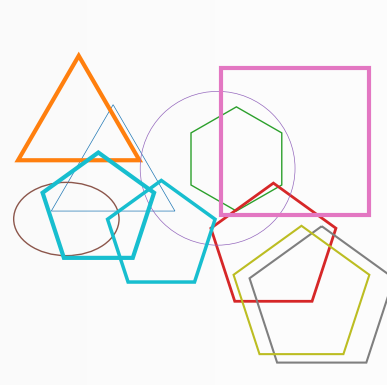[{"shape": "triangle", "thickness": 0.5, "radius": 0.92, "center": [0.292, 0.544]}, {"shape": "triangle", "thickness": 3, "radius": 0.9, "center": [0.203, 0.674]}, {"shape": "hexagon", "thickness": 1, "radius": 0.68, "center": [0.61, 0.587]}, {"shape": "pentagon", "thickness": 2, "radius": 0.85, "center": [0.706, 0.355]}, {"shape": "circle", "thickness": 0.5, "radius": 1.0, "center": [0.562, 0.563]}, {"shape": "oval", "thickness": 1, "radius": 0.68, "center": [0.171, 0.431]}, {"shape": "square", "thickness": 3, "radius": 0.95, "center": [0.761, 0.633]}, {"shape": "pentagon", "thickness": 1.5, "radius": 0.98, "center": [0.83, 0.217]}, {"shape": "pentagon", "thickness": 1.5, "radius": 0.92, "center": [0.778, 0.229]}, {"shape": "pentagon", "thickness": 2.5, "radius": 0.73, "center": [0.416, 0.385]}, {"shape": "pentagon", "thickness": 3, "radius": 0.76, "center": [0.254, 0.453]}]